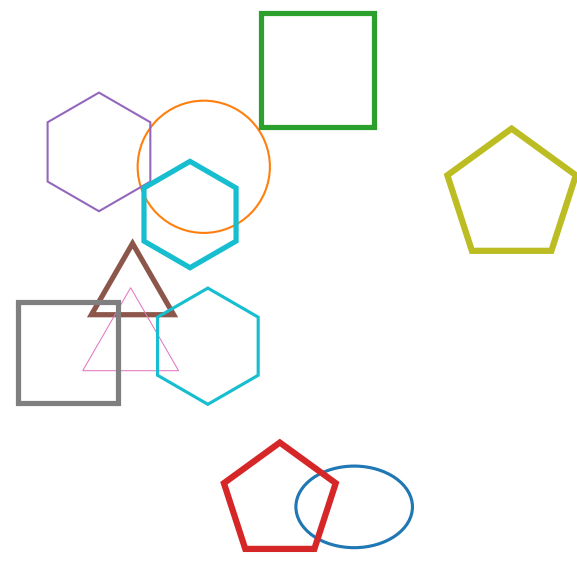[{"shape": "oval", "thickness": 1.5, "radius": 0.5, "center": [0.613, 0.121]}, {"shape": "circle", "thickness": 1, "radius": 0.57, "center": [0.353, 0.71]}, {"shape": "square", "thickness": 2.5, "radius": 0.49, "center": [0.55, 0.878]}, {"shape": "pentagon", "thickness": 3, "radius": 0.51, "center": [0.485, 0.131]}, {"shape": "hexagon", "thickness": 1, "radius": 0.51, "center": [0.171, 0.736]}, {"shape": "triangle", "thickness": 2.5, "radius": 0.41, "center": [0.23, 0.495]}, {"shape": "triangle", "thickness": 0.5, "radius": 0.48, "center": [0.226, 0.405]}, {"shape": "square", "thickness": 2.5, "radius": 0.44, "center": [0.118, 0.388]}, {"shape": "pentagon", "thickness": 3, "radius": 0.59, "center": [0.886, 0.659]}, {"shape": "hexagon", "thickness": 1.5, "radius": 0.5, "center": [0.36, 0.4]}, {"shape": "hexagon", "thickness": 2.5, "radius": 0.46, "center": [0.329, 0.628]}]